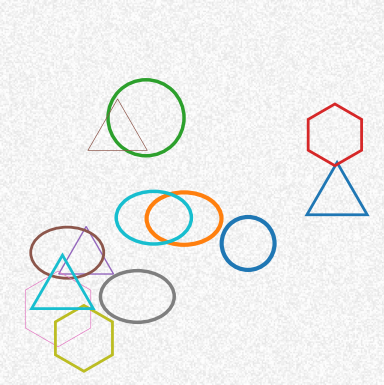[{"shape": "circle", "thickness": 3, "radius": 0.34, "center": [0.644, 0.368]}, {"shape": "triangle", "thickness": 2, "radius": 0.45, "center": [0.875, 0.487]}, {"shape": "oval", "thickness": 3, "radius": 0.49, "center": [0.478, 0.432]}, {"shape": "circle", "thickness": 2.5, "radius": 0.49, "center": [0.379, 0.694]}, {"shape": "hexagon", "thickness": 2, "radius": 0.4, "center": [0.87, 0.65]}, {"shape": "triangle", "thickness": 1, "radius": 0.41, "center": [0.224, 0.329]}, {"shape": "oval", "thickness": 2, "radius": 0.47, "center": [0.175, 0.344]}, {"shape": "triangle", "thickness": 0.5, "radius": 0.45, "center": [0.305, 0.654]}, {"shape": "hexagon", "thickness": 0.5, "radius": 0.49, "center": [0.151, 0.197]}, {"shape": "oval", "thickness": 2.5, "radius": 0.48, "center": [0.357, 0.23]}, {"shape": "hexagon", "thickness": 2, "radius": 0.43, "center": [0.218, 0.121]}, {"shape": "triangle", "thickness": 2, "radius": 0.46, "center": [0.162, 0.245]}, {"shape": "oval", "thickness": 2.5, "radius": 0.49, "center": [0.4, 0.435]}]